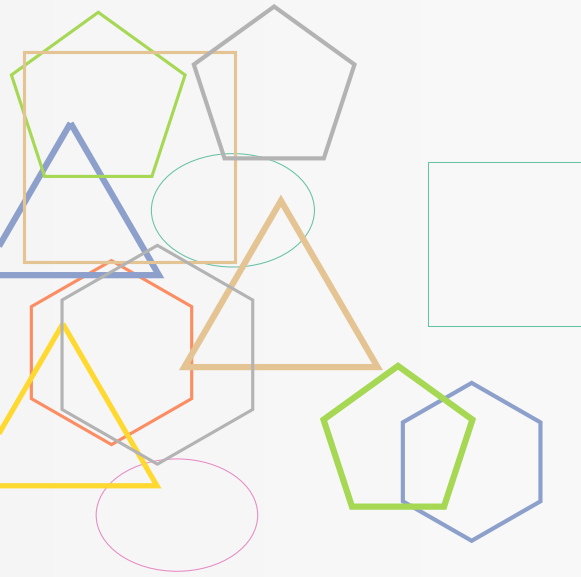[{"shape": "square", "thickness": 0.5, "radius": 0.71, "center": [0.878, 0.576]}, {"shape": "oval", "thickness": 0.5, "radius": 0.7, "center": [0.401, 0.635]}, {"shape": "hexagon", "thickness": 1.5, "radius": 0.8, "center": [0.192, 0.389]}, {"shape": "hexagon", "thickness": 2, "radius": 0.68, "center": [0.811, 0.199]}, {"shape": "triangle", "thickness": 3, "radius": 0.88, "center": [0.121, 0.61]}, {"shape": "oval", "thickness": 0.5, "radius": 0.69, "center": [0.304, 0.107]}, {"shape": "pentagon", "thickness": 3, "radius": 0.67, "center": [0.685, 0.231]}, {"shape": "pentagon", "thickness": 1.5, "radius": 0.79, "center": [0.169, 0.821]}, {"shape": "triangle", "thickness": 2.5, "radius": 0.93, "center": [0.108, 0.251]}, {"shape": "triangle", "thickness": 3, "radius": 0.96, "center": [0.483, 0.459]}, {"shape": "square", "thickness": 1.5, "radius": 0.91, "center": [0.222, 0.728]}, {"shape": "pentagon", "thickness": 2, "radius": 0.73, "center": [0.472, 0.842]}, {"shape": "hexagon", "thickness": 1.5, "radius": 0.95, "center": [0.271, 0.385]}]